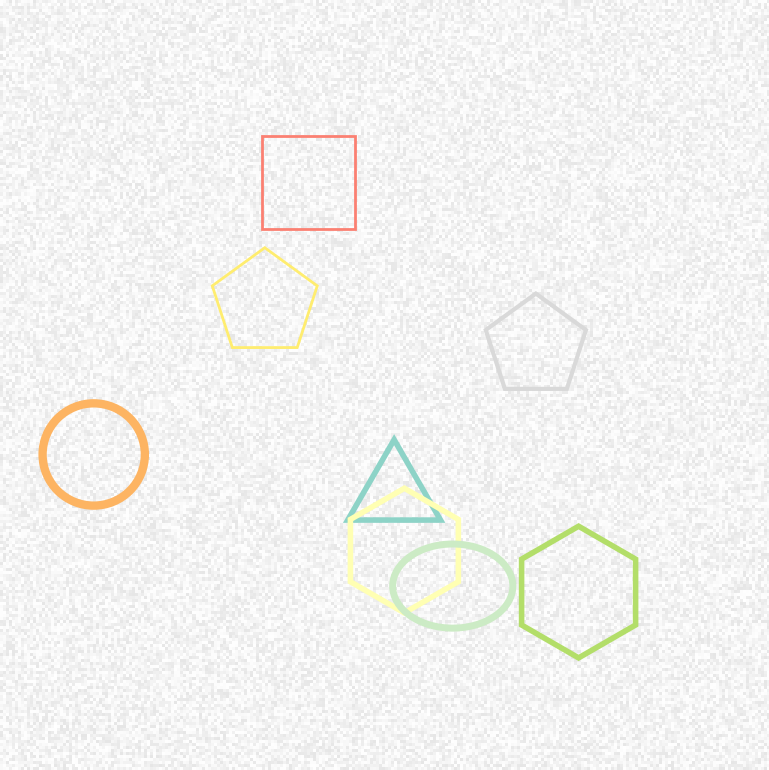[{"shape": "triangle", "thickness": 2, "radius": 0.35, "center": [0.512, 0.359]}, {"shape": "hexagon", "thickness": 2, "radius": 0.4, "center": [0.525, 0.285]}, {"shape": "square", "thickness": 1, "radius": 0.3, "center": [0.401, 0.763]}, {"shape": "circle", "thickness": 3, "radius": 0.33, "center": [0.122, 0.41]}, {"shape": "hexagon", "thickness": 2, "radius": 0.43, "center": [0.751, 0.231]}, {"shape": "pentagon", "thickness": 1.5, "radius": 0.34, "center": [0.696, 0.55]}, {"shape": "oval", "thickness": 2.5, "radius": 0.39, "center": [0.588, 0.239]}, {"shape": "pentagon", "thickness": 1, "radius": 0.36, "center": [0.344, 0.607]}]